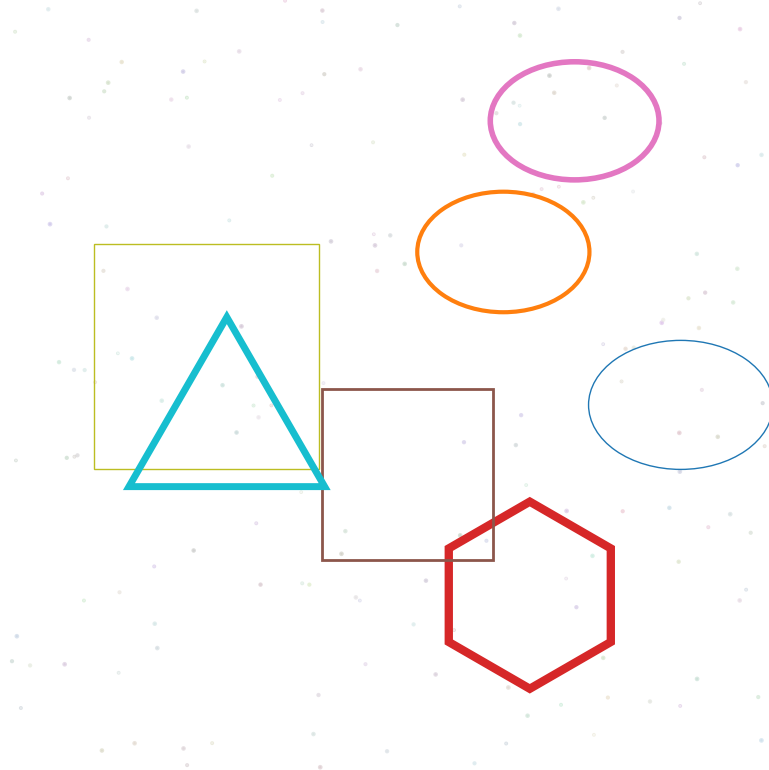[{"shape": "oval", "thickness": 0.5, "radius": 0.6, "center": [0.884, 0.474]}, {"shape": "oval", "thickness": 1.5, "radius": 0.56, "center": [0.654, 0.673]}, {"shape": "hexagon", "thickness": 3, "radius": 0.61, "center": [0.688, 0.227]}, {"shape": "square", "thickness": 1, "radius": 0.55, "center": [0.529, 0.384]}, {"shape": "oval", "thickness": 2, "radius": 0.55, "center": [0.746, 0.843]}, {"shape": "square", "thickness": 0.5, "radius": 0.73, "center": [0.268, 0.537]}, {"shape": "triangle", "thickness": 2.5, "radius": 0.73, "center": [0.295, 0.441]}]